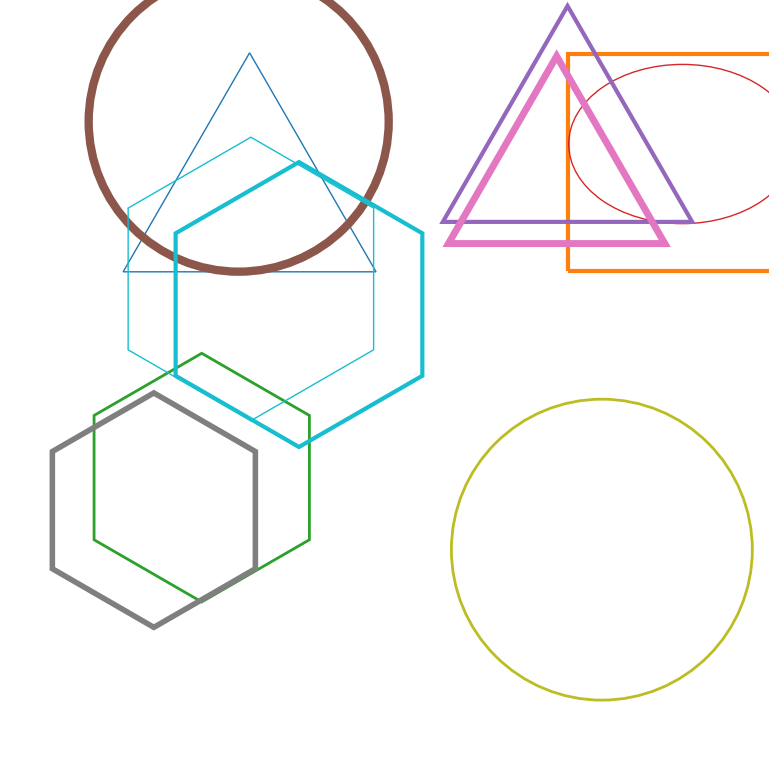[{"shape": "triangle", "thickness": 0.5, "radius": 0.95, "center": [0.324, 0.742]}, {"shape": "square", "thickness": 1.5, "radius": 0.71, "center": [0.879, 0.789]}, {"shape": "hexagon", "thickness": 1, "radius": 0.81, "center": [0.262, 0.38]}, {"shape": "oval", "thickness": 0.5, "radius": 0.74, "center": [0.886, 0.813]}, {"shape": "triangle", "thickness": 1.5, "radius": 0.93, "center": [0.737, 0.805]}, {"shape": "circle", "thickness": 3, "radius": 0.97, "center": [0.31, 0.842]}, {"shape": "triangle", "thickness": 2.5, "radius": 0.81, "center": [0.723, 0.765]}, {"shape": "hexagon", "thickness": 2, "radius": 0.76, "center": [0.2, 0.337]}, {"shape": "circle", "thickness": 1, "radius": 0.98, "center": [0.782, 0.286]}, {"shape": "hexagon", "thickness": 0.5, "radius": 0.92, "center": [0.326, 0.638]}, {"shape": "hexagon", "thickness": 1.5, "radius": 0.92, "center": [0.388, 0.604]}]